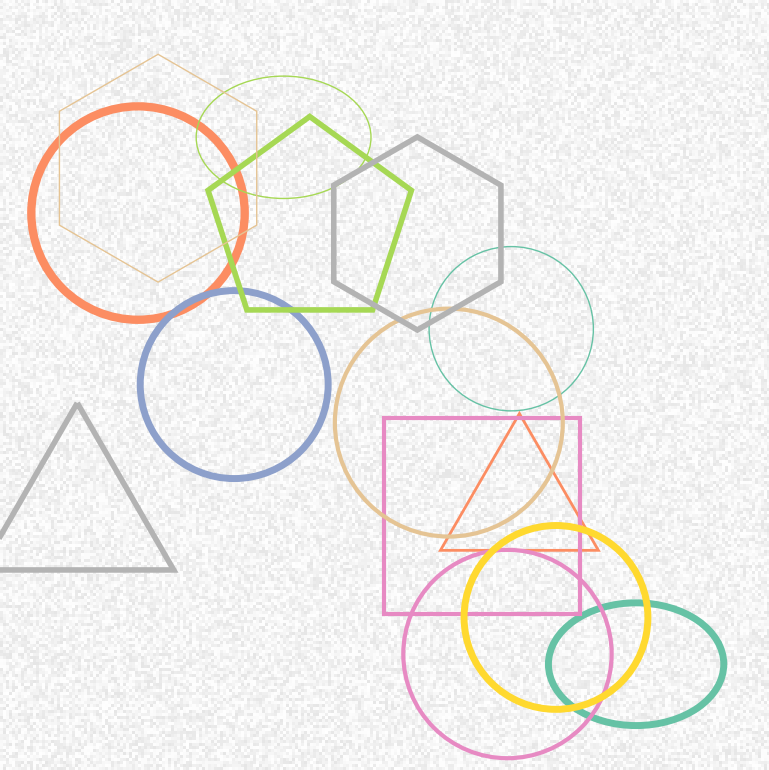[{"shape": "oval", "thickness": 2.5, "radius": 0.57, "center": [0.826, 0.137]}, {"shape": "circle", "thickness": 0.5, "radius": 0.53, "center": [0.664, 0.573]}, {"shape": "circle", "thickness": 3, "radius": 0.69, "center": [0.179, 0.723]}, {"shape": "triangle", "thickness": 1, "radius": 0.59, "center": [0.675, 0.344]}, {"shape": "circle", "thickness": 2.5, "radius": 0.61, "center": [0.304, 0.501]}, {"shape": "circle", "thickness": 1.5, "radius": 0.68, "center": [0.659, 0.151]}, {"shape": "square", "thickness": 1.5, "radius": 0.64, "center": [0.626, 0.329]}, {"shape": "oval", "thickness": 0.5, "radius": 0.57, "center": [0.368, 0.822]}, {"shape": "pentagon", "thickness": 2, "radius": 0.69, "center": [0.402, 0.71]}, {"shape": "circle", "thickness": 2.5, "radius": 0.6, "center": [0.722, 0.198]}, {"shape": "circle", "thickness": 1.5, "radius": 0.74, "center": [0.583, 0.451]}, {"shape": "hexagon", "thickness": 0.5, "radius": 0.74, "center": [0.205, 0.782]}, {"shape": "hexagon", "thickness": 2, "radius": 0.63, "center": [0.542, 0.697]}, {"shape": "triangle", "thickness": 2, "radius": 0.72, "center": [0.1, 0.332]}]